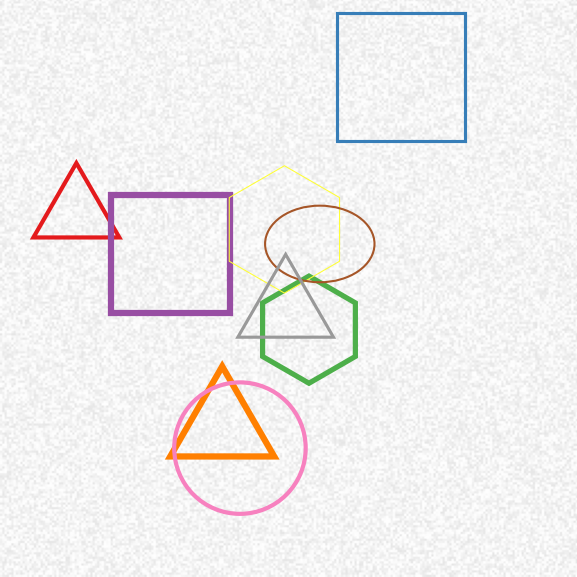[{"shape": "triangle", "thickness": 2, "radius": 0.43, "center": [0.132, 0.631]}, {"shape": "square", "thickness": 1.5, "radius": 0.56, "center": [0.694, 0.866]}, {"shape": "hexagon", "thickness": 2.5, "radius": 0.46, "center": [0.535, 0.428]}, {"shape": "square", "thickness": 3, "radius": 0.51, "center": [0.296, 0.559]}, {"shape": "triangle", "thickness": 3, "radius": 0.52, "center": [0.385, 0.261]}, {"shape": "hexagon", "thickness": 0.5, "radius": 0.55, "center": [0.492, 0.602]}, {"shape": "oval", "thickness": 1, "radius": 0.47, "center": [0.554, 0.577]}, {"shape": "circle", "thickness": 2, "radius": 0.57, "center": [0.415, 0.223]}, {"shape": "triangle", "thickness": 1.5, "radius": 0.48, "center": [0.495, 0.463]}]